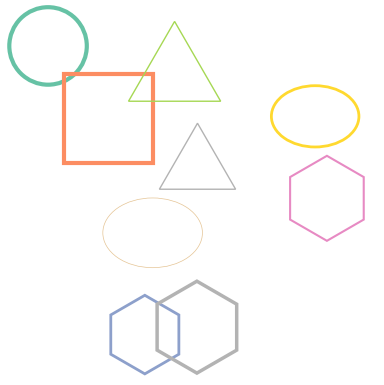[{"shape": "circle", "thickness": 3, "radius": 0.5, "center": [0.125, 0.881]}, {"shape": "square", "thickness": 3, "radius": 0.58, "center": [0.282, 0.691]}, {"shape": "hexagon", "thickness": 2, "radius": 0.51, "center": [0.376, 0.131]}, {"shape": "hexagon", "thickness": 1.5, "radius": 0.55, "center": [0.849, 0.485]}, {"shape": "triangle", "thickness": 1, "radius": 0.69, "center": [0.454, 0.806]}, {"shape": "oval", "thickness": 2, "radius": 0.57, "center": [0.819, 0.698]}, {"shape": "oval", "thickness": 0.5, "radius": 0.65, "center": [0.396, 0.395]}, {"shape": "triangle", "thickness": 1, "radius": 0.57, "center": [0.513, 0.566]}, {"shape": "hexagon", "thickness": 2.5, "radius": 0.6, "center": [0.511, 0.15]}]